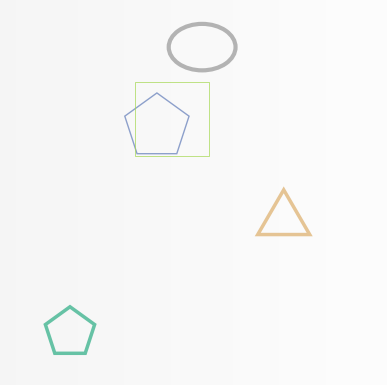[{"shape": "pentagon", "thickness": 2.5, "radius": 0.33, "center": [0.181, 0.136]}, {"shape": "pentagon", "thickness": 1, "radius": 0.44, "center": [0.405, 0.671]}, {"shape": "square", "thickness": 0.5, "radius": 0.48, "center": [0.445, 0.69]}, {"shape": "triangle", "thickness": 2.5, "radius": 0.39, "center": [0.732, 0.429]}, {"shape": "oval", "thickness": 3, "radius": 0.43, "center": [0.522, 0.878]}]